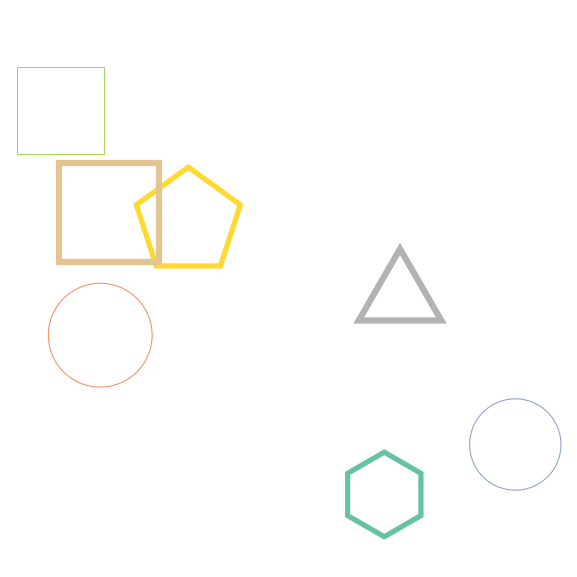[{"shape": "hexagon", "thickness": 2.5, "radius": 0.37, "center": [0.665, 0.143]}, {"shape": "circle", "thickness": 0.5, "radius": 0.45, "center": [0.174, 0.419]}, {"shape": "circle", "thickness": 0.5, "radius": 0.4, "center": [0.892, 0.229]}, {"shape": "square", "thickness": 0.5, "radius": 0.38, "center": [0.104, 0.807]}, {"shape": "pentagon", "thickness": 2.5, "radius": 0.47, "center": [0.326, 0.615]}, {"shape": "square", "thickness": 3, "radius": 0.43, "center": [0.189, 0.631]}, {"shape": "triangle", "thickness": 3, "radius": 0.41, "center": [0.693, 0.486]}]